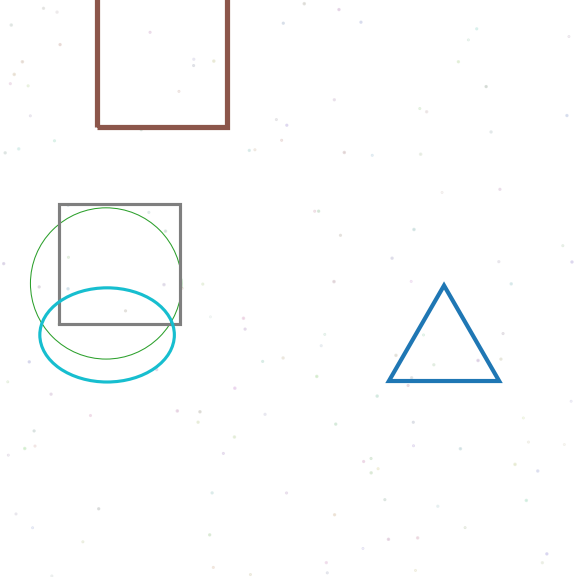[{"shape": "triangle", "thickness": 2, "radius": 0.55, "center": [0.769, 0.395]}, {"shape": "circle", "thickness": 0.5, "radius": 0.65, "center": [0.184, 0.508]}, {"shape": "square", "thickness": 2.5, "radius": 0.56, "center": [0.28, 0.892]}, {"shape": "square", "thickness": 1.5, "radius": 0.52, "center": [0.207, 0.542]}, {"shape": "oval", "thickness": 1.5, "radius": 0.58, "center": [0.185, 0.419]}]